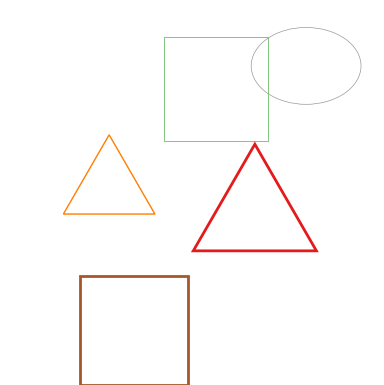[{"shape": "triangle", "thickness": 2, "radius": 0.92, "center": [0.662, 0.441]}, {"shape": "square", "thickness": 0.5, "radius": 0.68, "center": [0.56, 0.769]}, {"shape": "triangle", "thickness": 1, "radius": 0.69, "center": [0.284, 0.513]}, {"shape": "square", "thickness": 2, "radius": 0.71, "center": [0.348, 0.142]}, {"shape": "oval", "thickness": 0.5, "radius": 0.71, "center": [0.795, 0.829]}]